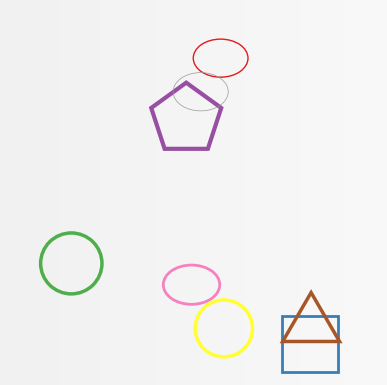[{"shape": "oval", "thickness": 1, "radius": 0.35, "center": [0.569, 0.849]}, {"shape": "square", "thickness": 2, "radius": 0.36, "center": [0.799, 0.106]}, {"shape": "circle", "thickness": 2.5, "radius": 0.4, "center": [0.184, 0.316]}, {"shape": "pentagon", "thickness": 3, "radius": 0.47, "center": [0.481, 0.69]}, {"shape": "circle", "thickness": 2.5, "radius": 0.37, "center": [0.578, 0.147]}, {"shape": "triangle", "thickness": 2.5, "radius": 0.42, "center": [0.803, 0.155]}, {"shape": "oval", "thickness": 2, "radius": 0.36, "center": [0.494, 0.261]}, {"shape": "oval", "thickness": 0.5, "radius": 0.36, "center": [0.518, 0.762]}]